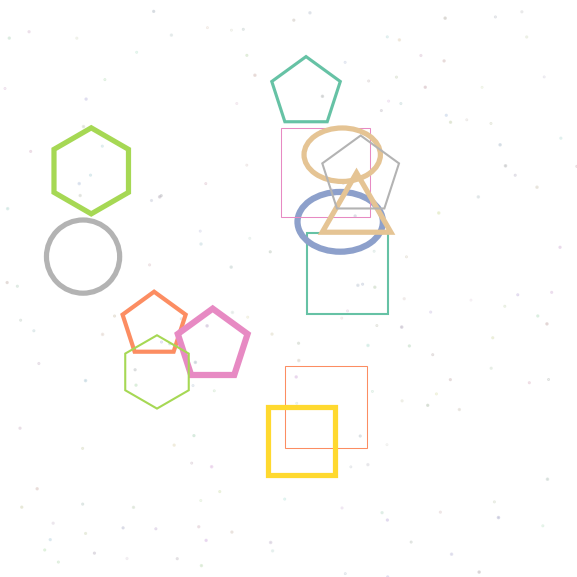[{"shape": "square", "thickness": 1, "radius": 0.35, "center": [0.602, 0.526]}, {"shape": "pentagon", "thickness": 1.5, "radius": 0.31, "center": [0.53, 0.839]}, {"shape": "square", "thickness": 0.5, "radius": 0.35, "center": [0.564, 0.295]}, {"shape": "pentagon", "thickness": 2, "radius": 0.29, "center": [0.267, 0.437]}, {"shape": "oval", "thickness": 3, "radius": 0.37, "center": [0.589, 0.615]}, {"shape": "pentagon", "thickness": 3, "radius": 0.32, "center": [0.368, 0.401]}, {"shape": "square", "thickness": 0.5, "radius": 0.39, "center": [0.564, 0.701]}, {"shape": "hexagon", "thickness": 2.5, "radius": 0.37, "center": [0.158, 0.703]}, {"shape": "hexagon", "thickness": 1, "radius": 0.32, "center": [0.272, 0.355]}, {"shape": "square", "thickness": 2.5, "radius": 0.29, "center": [0.522, 0.235]}, {"shape": "triangle", "thickness": 2.5, "radius": 0.34, "center": [0.617, 0.631]}, {"shape": "oval", "thickness": 2.5, "radius": 0.33, "center": [0.593, 0.731]}, {"shape": "circle", "thickness": 2.5, "radius": 0.32, "center": [0.144, 0.555]}, {"shape": "pentagon", "thickness": 1, "radius": 0.35, "center": [0.625, 0.695]}]